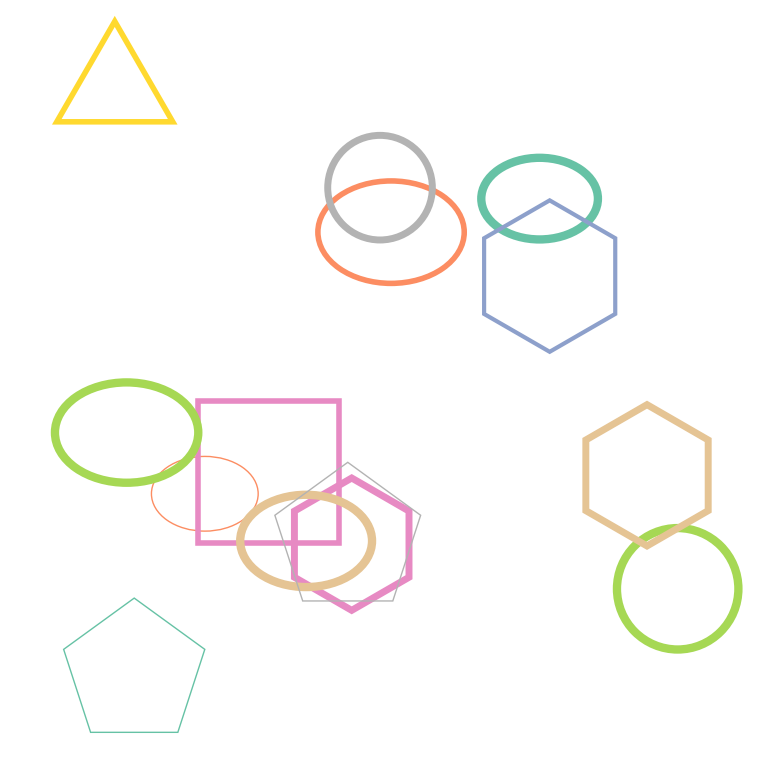[{"shape": "pentagon", "thickness": 0.5, "radius": 0.48, "center": [0.174, 0.127]}, {"shape": "oval", "thickness": 3, "radius": 0.38, "center": [0.701, 0.742]}, {"shape": "oval", "thickness": 2, "radius": 0.48, "center": [0.508, 0.698]}, {"shape": "oval", "thickness": 0.5, "radius": 0.35, "center": [0.266, 0.359]}, {"shape": "hexagon", "thickness": 1.5, "radius": 0.49, "center": [0.714, 0.641]}, {"shape": "hexagon", "thickness": 2.5, "radius": 0.43, "center": [0.457, 0.293]}, {"shape": "square", "thickness": 2, "radius": 0.46, "center": [0.349, 0.387]}, {"shape": "circle", "thickness": 3, "radius": 0.39, "center": [0.88, 0.235]}, {"shape": "oval", "thickness": 3, "radius": 0.47, "center": [0.164, 0.438]}, {"shape": "triangle", "thickness": 2, "radius": 0.43, "center": [0.149, 0.885]}, {"shape": "hexagon", "thickness": 2.5, "radius": 0.46, "center": [0.84, 0.383]}, {"shape": "oval", "thickness": 3, "radius": 0.43, "center": [0.398, 0.298]}, {"shape": "circle", "thickness": 2.5, "radius": 0.34, "center": [0.494, 0.756]}, {"shape": "pentagon", "thickness": 0.5, "radius": 0.5, "center": [0.452, 0.3]}]